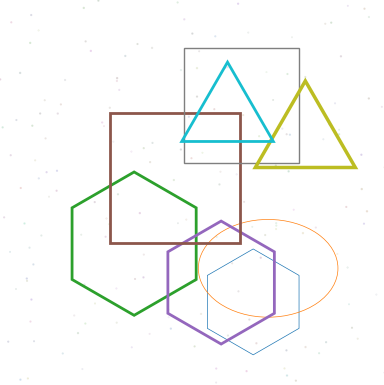[{"shape": "hexagon", "thickness": 0.5, "radius": 0.69, "center": [0.658, 0.216]}, {"shape": "oval", "thickness": 0.5, "radius": 0.91, "center": [0.696, 0.303]}, {"shape": "hexagon", "thickness": 2, "radius": 0.93, "center": [0.348, 0.367]}, {"shape": "hexagon", "thickness": 2, "radius": 0.8, "center": [0.574, 0.266]}, {"shape": "square", "thickness": 2, "radius": 0.84, "center": [0.456, 0.537]}, {"shape": "square", "thickness": 1, "radius": 0.74, "center": [0.627, 0.727]}, {"shape": "triangle", "thickness": 2.5, "radius": 0.75, "center": [0.793, 0.64]}, {"shape": "triangle", "thickness": 2, "radius": 0.69, "center": [0.591, 0.701]}]